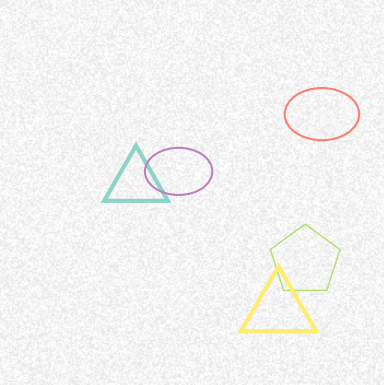[{"shape": "triangle", "thickness": 3, "radius": 0.48, "center": [0.353, 0.526]}, {"shape": "oval", "thickness": 1.5, "radius": 0.48, "center": [0.836, 0.704]}, {"shape": "pentagon", "thickness": 1, "radius": 0.48, "center": [0.793, 0.323]}, {"shape": "oval", "thickness": 1.5, "radius": 0.44, "center": [0.464, 0.555]}, {"shape": "triangle", "thickness": 3, "radius": 0.56, "center": [0.723, 0.196]}]